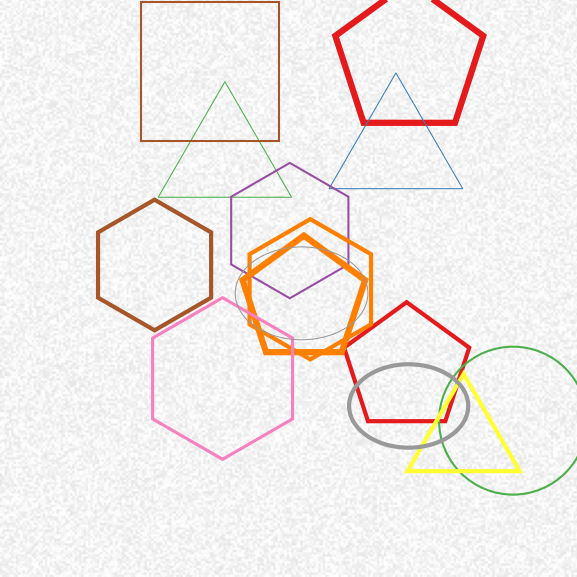[{"shape": "pentagon", "thickness": 3, "radius": 0.67, "center": [0.709, 0.895]}, {"shape": "pentagon", "thickness": 2, "radius": 0.57, "center": [0.704, 0.362]}, {"shape": "triangle", "thickness": 0.5, "radius": 0.67, "center": [0.686, 0.739]}, {"shape": "triangle", "thickness": 0.5, "radius": 0.67, "center": [0.389, 0.724]}, {"shape": "circle", "thickness": 1, "radius": 0.64, "center": [0.888, 0.271]}, {"shape": "hexagon", "thickness": 1, "radius": 0.59, "center": [0.502, 0.6]}, {"shape": "hexagon", "thickness": 2, "radius": 0.61, "center": [0.537, 0.498]}, {"shape": "pentagon", "thickness": 3, "radius": 0.56, "center": [0.526, 0.48]}, {"shape": "triangle", "thickness": 2, "radius": 0.56, "center": [0.803, 0.239]}, {"shape": "hexagon", "thickness": 2, "radius": 0.57, "center": [0.268, 0.54]}, {"shape": "square", "thickness": 1, "radius": 0.6, "center": [0.364, 0.876]}, {"shape": "hexagon", "thickness": 1.5, "radius": 0.7, "center": [0.385, 0.344]}, {"shape": "oval", "thickness": 2, "radius": 0.52, "center": [0.708, 0.296]}, {"shape": "oval", "thickness": 0.5, "radius": 0.57, "center": [0.522, 0.491]}]